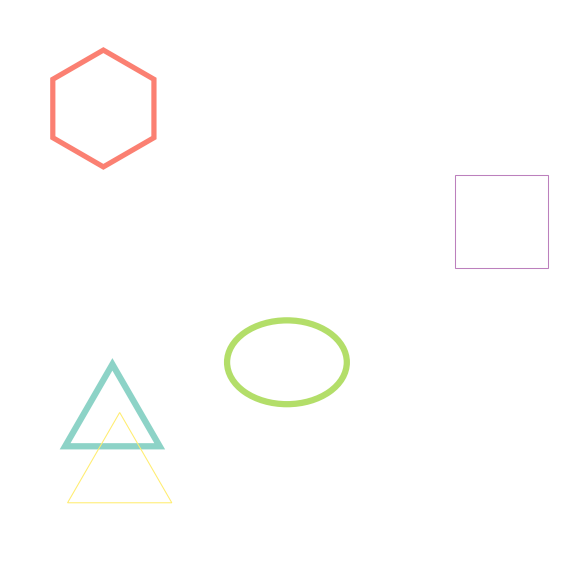[{"shape": "triangle", "thickness": 3, "radius": 0.47, "center": [0.195, 0.274]}, {"shape": "hexagon", "thickness": 2.5, "radius": 0.51, "center": [0.179, 0.811]}, {"shape": "oval", "thickness": 3, "radius": 0.52, "center": [0.497, 0.372]}, {"shape": "square", "thickness": 0.5, "radius": 0.4, "center": [0.868, 0.615]}, {"shape": "triangle", "thickness": 0.5, "radius": 0.52, "center": [0.207, 0.181]}]